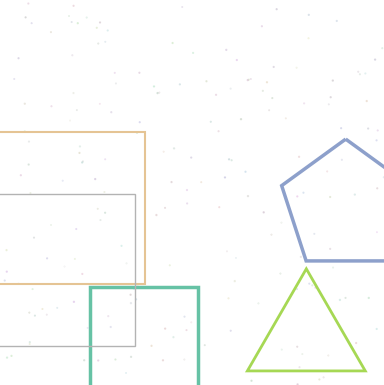[{"shape": "square", "thickness": 2.5, "radius": 0.7, "center": [0.374, 0.115]}, {"shape": "pentagon", "thickness": 2.5, "radius": 0.87, "center": [0.898, 0.464]}, {"shape": "triangle", "thickness": 2, "radius": 0.88, "center": [0.796, 0.125]}, {"shape": "square", "thickness": 1.5, "radius": 0.99, "center": [0.179, 0.461]}, {"shape": "square", "thickness": 1, "radius": 0.99, "center": [0.154, 0.299]}]